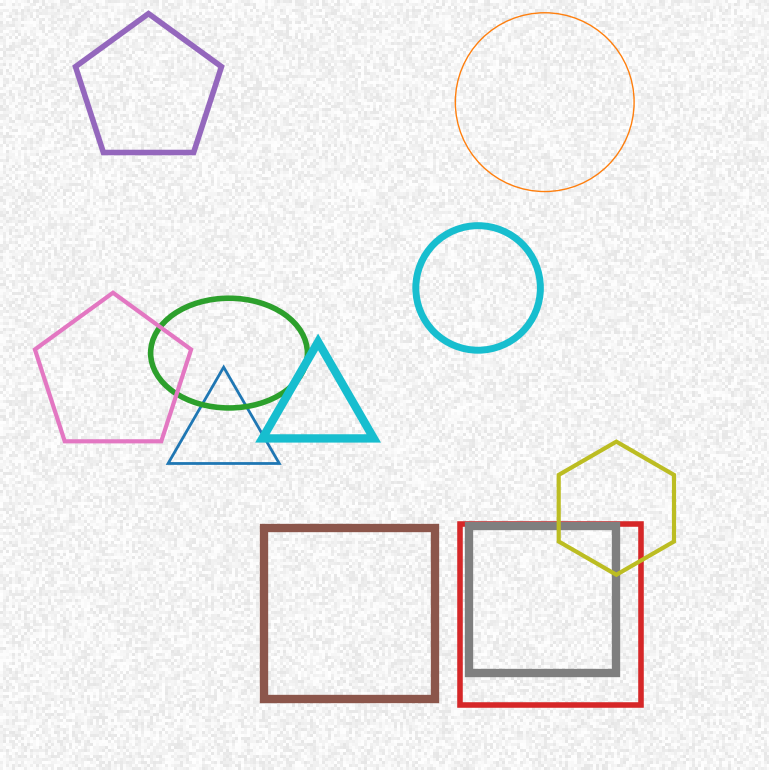[{"shape": "triangle", "thickness": 1, "radius": 0.42, "center": [0.29, 0.44]}, {"shape": "circle", "thickness": 0.5, "radius": 0.58, "center": [0.707, 0.867]}, {"shape": "oval", "thickness": 2, "radius": 0.51, "center": [0.297, 0.541]}, {"shape": "square", "thickness": 2, "radius": 0.59, "center": [0.715, 0.202]}, {"shape": "pentagon", "thickness": 2, "radius": 0.5, "center": [0.193, 0.883]}, {"shape": "square", "thickness": 3, "radius": 0.56, "center": [0.454, 0.203]}, {"shape": "pentagon", "thickness": 1.5, "radius": 0.53, "center": [0.147, 0.513]}, {"shape": "square", "thickness": 3, "radius": 0.48, "center": [0.705, 0.222]}, {"shape": "hexagon", "thickness": 1.5, "radius": 0.43, "center": [0.8, 0.34]}, {"shape": "triangle", "thickness": 3, "radius": 0.42, "center": [0.413, 0.472]}, {"shape": "circle", "thickness": 2.5, "radius": 0.4, "center": [0.621, 0.626]}]